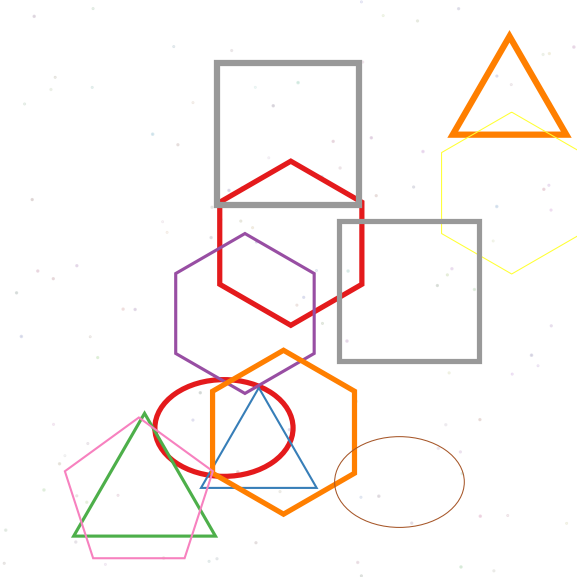[{"shape": "hexagon", "thickness": 2.5, "radius": 0.71, "center": [0.504, 0.578]}, {"shape": "oval", "thickness": 2.5, "radius": 0.6, "center": [0.388, 0.258]}, {"shape": "triangle", "thickness": 1, "radius": 0.58, "center": [0.448, 0.212]}, {"shape": "triangle", "thickness": 1.5, "radius": 0.71, "center": [0.25, 0.142]}, {"shape": "hexagon", "thickness": 1.5, "radius": 0.69, "center": [0.424, 0.456]}, {"shape": "hexagon", "thickness": 2.5, "radius": 0.71, "center": [0.491, 0.251]}, {"shape": "triangle", "thickness": 3, "radius": 0.57, "center": [0.882, 0.823]}, {"shape": "hexagon", "thickness": 0.5, "radius": 0.7, "center": [0.886, 0.665]}, {"shape": "oval", "thickness": 0.5, "radius": 0.56, "center": [0.692, 0.164]}, {"shape": "pentagon", "thickness": 1, "radius": 0.67, "center": [0.24, 0.141]}, {"shape": "square", "thickness": 3, "radius": 0.61, "center": [0.499, 0.767]}, {"shape": "square", "thickness": 2.5, "radius": 0.61, "center": [0.708, 0.496]}]